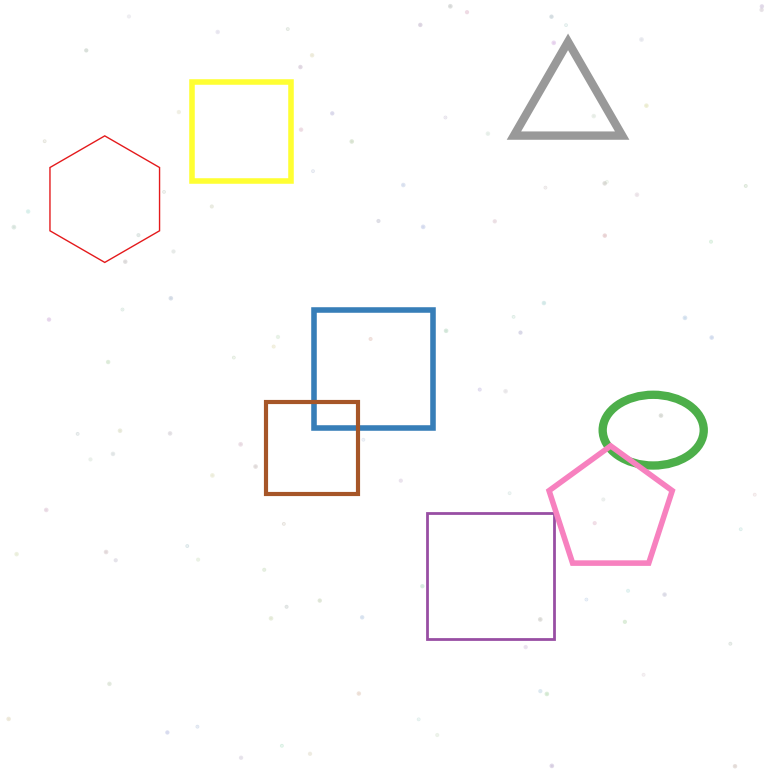[{"shape": "hexagon", "thickness": 0.5, "radius": 0.41, "center": [0.136, 0.741]}, {"shape": "square", "thickness": 2, "radius": 0.39, "center": [0.485, 0.521]}, {"shape": "oval", "thickness": 3, "radius": 0.33, "center": [0.848, 0.441]}, {"shape": "square", "thickness": 1, "radius": 0.41, "center": [0.637, 0.252]}, {"shape": "square", "thickness": 2, "radius": 0.32, "center": [0.314, 0.829]}, {"shape": "square", "thickness": 1.5, "radius": 0.3, "center": [0.405, 0.418]}, {"shape": "pentagon", "thickness": 2, "radius": 0.42, "center": [0.793, 0.337]}, {"shape": "triangle", "thickness": 3, "radius": 0.41, "center": [0.738, 0.864]}]